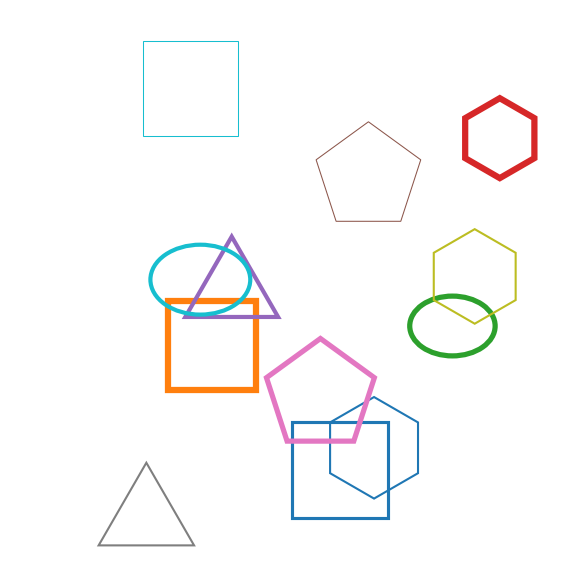[{"shape": "hexagon", "thickness": 1, "radius": 0.44, "center": [0.648, 0.224]}, {"shape": "square", "thickness": 1.5, "radius": 0.42, "center": [0.588, 0.185]}, {"shape": "square", "thickness": 3, "radius": 0.38, "center": [0.367, 0.401]}, {"shape": "oval", "thickness": 2.5, "radius": 0.37, "center": [0.783, 0.435]}, {"shape": "hexagon", "thickness": 3, "radius": 0.35, "center": [0.865, 0.76]}, {"shape": "triangle", "thickness": 2, "radius": 0.46, "center": [0.401, 0.497]}, {"shape": "pentagon", "thickness": 0.5, "radius": 0.48, "center": [0.638, 0.693]}, {"shape": "pentagon", "thickness": 2.5, "radius": 0.49, "center": [0.555, 0.315]}, {"shape": "triangle", "thickness": 1, "radius": 0.48, "center": [0.253, 0.102]}, {"shape": "hexagon", "thickness": 1, "radius": 0.41, "center": [0.822, 0.52]}, {"shape": "square", "thickness": 0.5, "radius": 0.41, "center": [0.331, 0.846]}, {"shape": "oval", "thickness": 2, "radius": 0.43, "center": [0.347, 0.515]}]